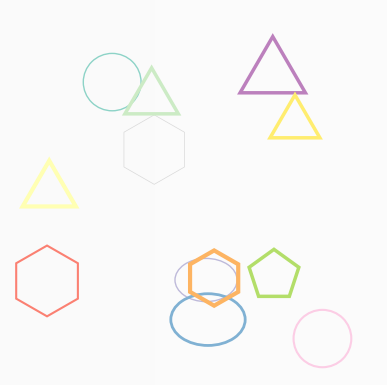[{"shape": "circle", "thickness": 1, "radius": 0.37, "center": [0.289, 0.787]}, {"shape": "triangle", "thickness": 3, "radius": 0.4, "center": [0.127, 0.503]}, {"shape": "oval", "thickness": 1, "radius": 0.4, "center": [0.532, 0.273]}, {"shape": "hexagon", "thickness": 1.5, "radius": 0.46, "center": [0.121, 0.27]}, {"shape": "oval", "thickness": 2, "radius": 0.48, "center": [0.537, 0.17]}, {"shape": "hexagon", "thickness": 3, "radius": 0.36, "center": [0.553, 0.278]}, {"shape": "pentagon", "thickness": 2.5, "radius": 0.34, "center": [0.707, 0.285]}, {"shape": "circle", "thickness": 1.5, "radius": 0.37, "center": [0.832, 0.121]}, {"shape": "hexagon", "thickness": 0.5, "radius": 0.45, "center": [0.398, 0.611]}, {"shape": "triangle", "thickness": 2.5, "radius": 0.49, "center": [0.704, 0.808]}, {"shape": "triangle", "thickness": 2.5, "radius": 0.4, "center": [0.391, 0.744]}, {"shape": "triangle", "thickness": 2.5, "radius": 0.37, "center": [0.761, 0.679]}]